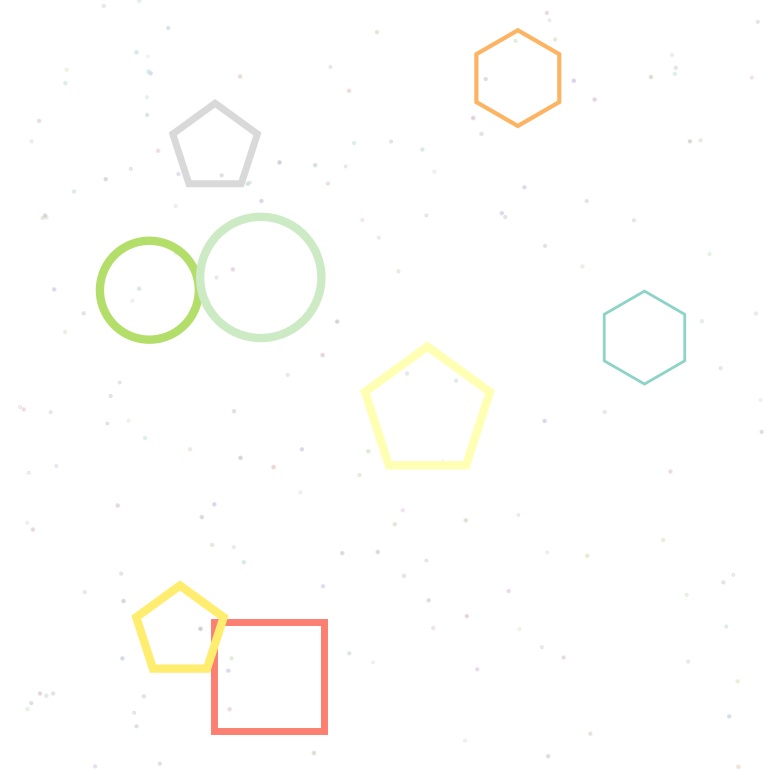[{"shape": "hexagon", "thickness": 1, "radius": 0.3, "center": [0.837, 0.562]}, {"shape": "pentagon", "thickness": 3, "radius": 0.43, "center": [0.555, 0.465]}, {"shape": "square", "thickness": 2.5, "radius": 0.36, "center": [0.349, 0.121]}, {"shape": "hexagon", "thickness": 1.5, "radius": 0.31, "center": [0.672, 0.899]}, {"shape": "circle", "thickness": 3, "radius": 0.32, "center": [0.194, 0.623]}, {"shape": "pentagon", "thickness": 2.5, "radius": 0.29, "center": [0.279, 0.808]}, {"shape": "circle", "thickness": 3, "radius": 0.39, "center": [0.339, 0.64]}, {"shape": "pentagon", "thickness": 3, "radius": 0.3, "center": [0.234, 0.18]}]